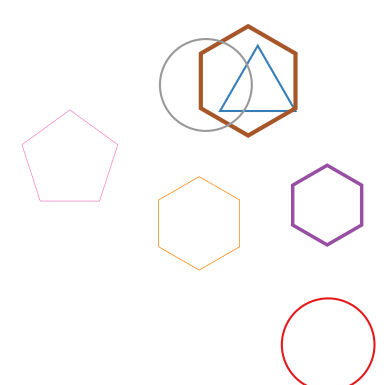[{"shape": "circle", "thickness": 1.5, "radius": 0.6, "center": [0.852, 0.105]}, {"shape": "triangle", "thickness": 1.5, "radius": 0.57, "center": [0.67, 0.768]}, {"shape": "hexagon", "thickness": 2.5, "radius": 0.52, "center": [0.85, 0.467]}, {"shape": "hexagon", "thickness": 0.5, "radius": 0.61, "center": [0.517, 0.42]}, {"shape": "hexagon", "thickness": 3, "radius": 0.71, "center": [0.645, 0.79]}, {"shape": "pentagon", "thickness": 0.5, "radius": 0.65, "center": [0.182, 0.584]}, {"shape": "circle", "thickness": 1.5, "radius": 0.6, "center": [0.535, 0.779]}]